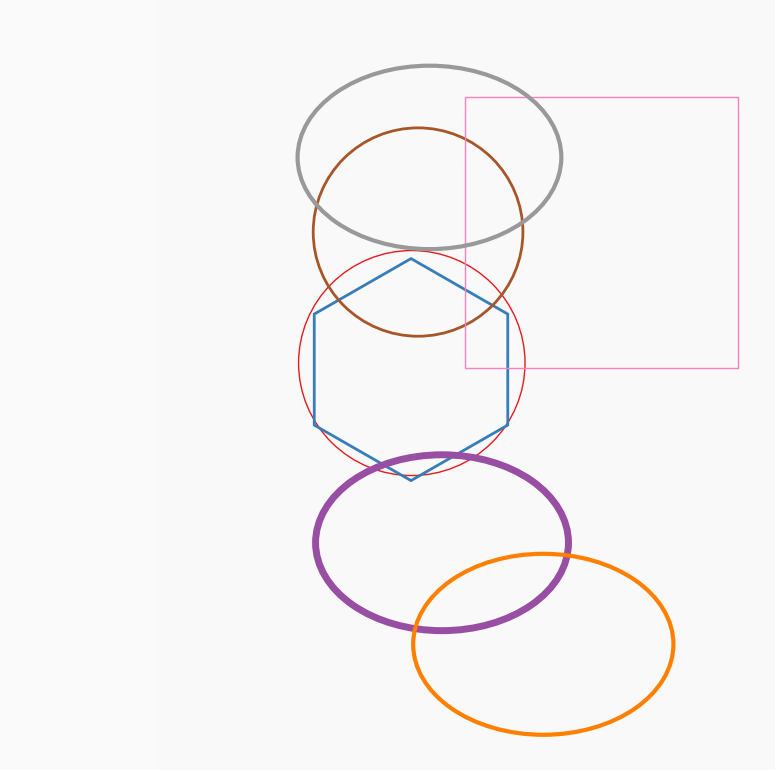[{"shape": "circle", "thickness": 0.5, "radius": 0.73, "center": [0.531, 0.529]}, {"shape": "hexagon", "thickness": 1, "radius": 0.72, "center": [0.53, 0.52]}, {"shape": "oval", "thickness": 2.5, "radius": 0.82, "center": [0.57, 0.295]}, {"shape": "oval", "thickness": 1.5, "radius": 0.84, "center": [0.701, 0.163]}, {"shape": "circle", "thickness": 1, "radius": 0.68, "center": [0.539, 0.699]}, {"shape": "square", "thickness": 0.5, "radius": 0.88, "center": [0.776, 0.698]}, {"shape": "oval", "thickness": 1.5, "radius": 0.85, "center": [0.554, 0.796]}]